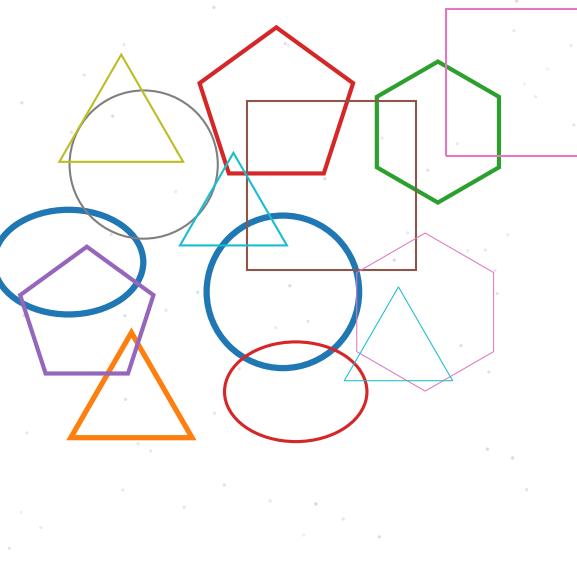[{"shape": "circle", "thickness": 3, "radius": 0.66, "center": [0.49, 0.494]}, {"shape": "oval", "thickness": 3, "radius": 0.65, "center": [0.119, 0.545]}, {"shape": "triangle", "thickness": 2.5, "radius": 0.61, "center": [0.228, 0.302]}, {"shape": "hexagon", "thickness": 2, "radius": 0.61, "center": [0.758, 0.77]}, {"shape": "oval", "thickness": 1.5, "radius": 0.62, "center": [0.512, 0.321]}, {"shape": "pentagon", "thickness": 2, "radius": 0.7, "center": [0.478, 0.812]}, {"shape": "pentagon", "thickness": 2, "radius": 0.61, "center": [0.15, 0.451]}, {"shape": "square", "thickness": 1, "radius": 0.73, "center": [0.574, 0.677]}, {"shape": "hexagon", "thickness": 0.5, "radius": 0.68, "center": [0.736, 0.459]}, {"shape": "square", "thickness": 1, "radius": 0.64, "center": [0.899, 0.856]}, {"shape": "circle", "thickness": 1, "radius": 0.64, "center": [0.249, 0.714]}, {"shape": "triangle", "thickness": 1, "radius": 0.62, "center": [0.21, 0.781]}, {"shape": "triangle", "thickness": 1, "radius": 0.53, "center": [0.404, 0.628]}, {"shape": "triangle", "thickness": 0.5, "radius": 0.54, "center": [0.69, 0.394]}]